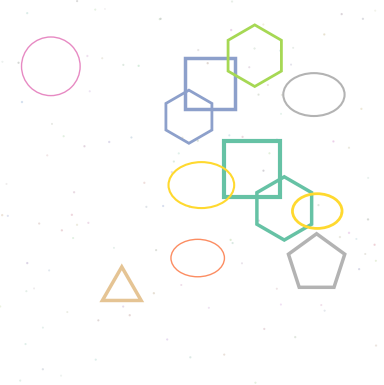[{"shape": "hexagon", "thickness": 2.5, "radius": 0.41, "center": [0.738, 0.459]}, {"shape": "square", "thickness": 3, "radius": 0.36, "center": [0.655, 0.56]}, {"shape": "oval", "thickness": 1, "radius": 0.35, "center": [0.513, 0.33]}, {"shape": "hexagon", "thickness": 2, "radius": 0.34, "center": [0.491, 0.697]}, {"shape": "square", "thickness": 2.5, "radius": 0.33, "center": [0.546, 0.783]}, {"shape": "circle", "thickness": 1, "radius": 0.38, "center": [0.132, 0.828]}, {"shape": "hexagon", "thickness": 2, "radius": 0.4, "center": [0.662, 0.855]}, {"shape": "oval", "thickness": 1.5, "radius": 0.43, "center": [0.523, 0.519]}, {"shape": "oval", "thickness": 2, "radius": 0.32, "center": [0.824, 0.452]}, {"shape": "triangle", "thickness": 2.5, "radius": 0.29, "center": [0.316, 0.249]}, {"shape": "oval", "thickness": 1.5, "radius": 0.4, "center": [0.815, 0.754]}, {"shape": "pentagon", "thickness": 2.5, "radius": 0.38, "center": [0.822, 0.316]}]